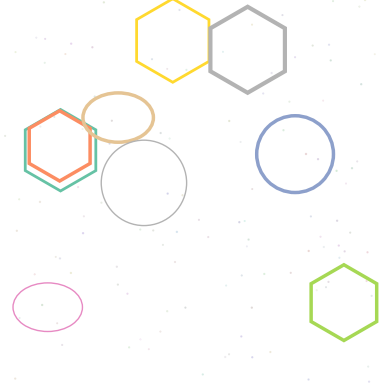[{"shape": "hexagon", "thickness": 2, "radius": 0.53, "center": [0.157, 0.61]}, {"shape": "hexagon", "thickness": 2.5, "radius": 0.46, "center": [0.155, 0.621]}, {"shape": "circle", "thickness": 2.5, "radius": 0.5, "center": [0.766, 0.6]}, {"shape": "oval", "thickness": 1, "radius": 0.45, "center": [0.124, 0.202]}, {"shape": "hexagon", "thickness": 2.5, "radius": 0.49, "center": [0.893, 0.214]}, {"shape": "hexagon", "thickness": 2, "radius": 0.54, "center": [0.449, 0.895]}, {"shape": "oval", "thickness": 2.5, "radius": 0.46, "center": [0.307, 0.695]}, {"shape": "circle", "thickness": 1, "radius": 0.55, "center": [0.374, 0.525]}, {"shape": "hexagon", "thickness": 3, "radius": 0.56, "center": [0.643, 0.871]}]